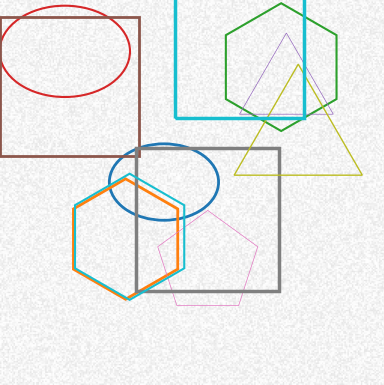[{"shape": "oval", "thickness": 2, "radius": 0.71, "center": [0.426, 0.527]}, {"shape": "hexagon", "thickness": 2, "radius": 0.78, "center": [0.326, 0.379]}, {"shape": "hexagon", "thickness": 1.5, "radius": 0.83, "center": [0.73, 0.826]}, {"shape": "oval", "thickness": 1.5, "radius": 0.85, "center": [0.168, 0.867]}, {"shape": "triangle", "thickness": 0.5, "radius": 0.7, "center": [0.744, 0.774]}, {"shape": "square", "thickness": 2, "radius": 0.9, "center": [0.181, 0.775]}, {"shape": "pentagon", "thickness": 0.5, "radius": 0.68, "center": [0.54, 0.317]}, {"shape": "square", "thickness": 2.5, "radius": 0.93, "center": [0.538, 0.431]}, {"shape": "triangle", "thickness": 1, "radius": 0.96, "center": [0.775, 0.641]}, {"shape": "square", "thickness": 2.5, "radius": 0.84, "center": [0.622, 0.863]}, {"shape": "hexagon", "thickness": 1.5, "radius": 0.82, "center": [0.337, 0.385]}]